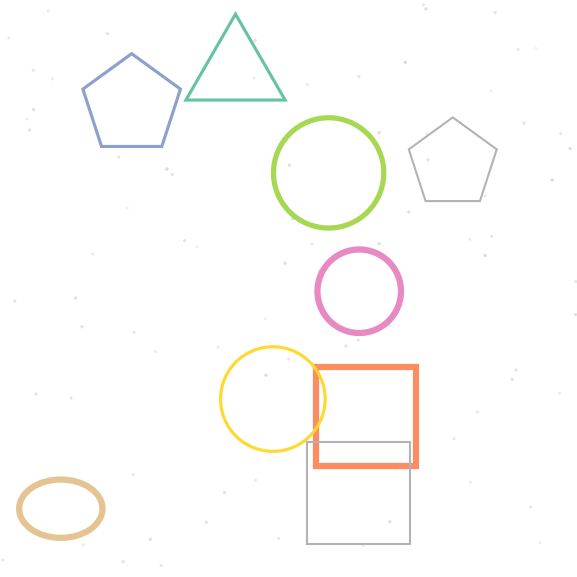[{"shape": "triangle", "thickness": 1.5, "radius": 0.5, "center": [0.408, 0.875]}, {"shape": "square", "thickness": 3, "radius": 0.43, "center": [0.634, 0.278]}, {"shape": "pentagon", "thickness": 1.5, "radius": 0.44, "center": [0.228, 0.817]}, {"shape": "circle", "thickness": 3, "radius": 0.36, "center": [0.622, 0.495]}, {"shape": "circle", "thickness": 2.5, "radius": 0.48, "center": [0.569, 0.7]}, {"shape": "circle", "thickness": 1.5, "radius": 0.45, "center": [0.473, 0.308]}, {"shape": "oval", "thickness": 3, "radius": 0.36, "center": [0.105, 0.118]}, {"shape": "pentagon", "thickness": 1, "radius": 0.4, "center": [0.784, 0.716]}, {"shape": "square", "thickness": 1, "radius": 0.44, "center": [0.621, 0.145]}]